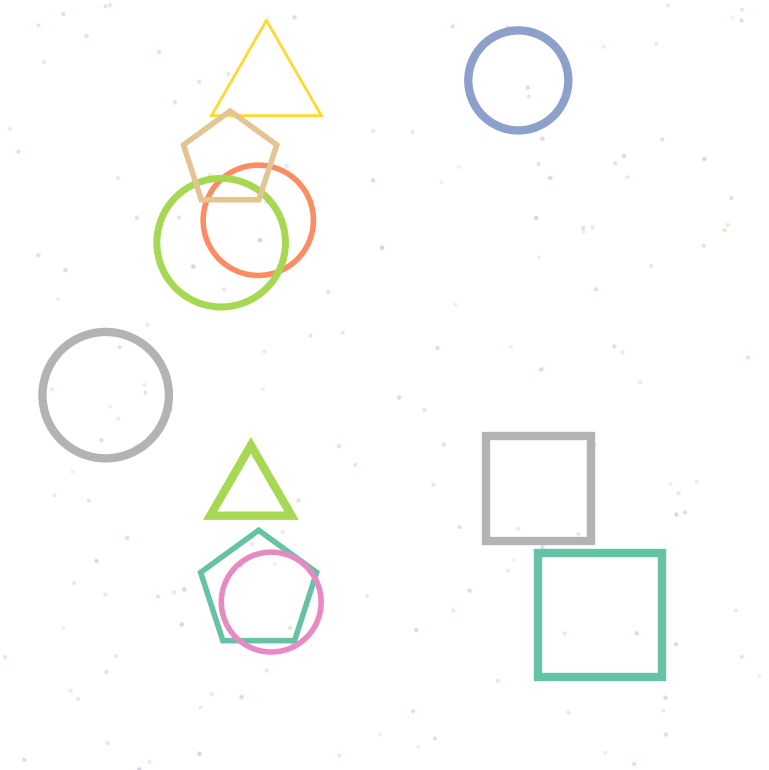[{"shape": "square", "thickness": 3, "radius": 0.4, "center": [0.779, 0.201]}, {"shape": "pentagon", "thickness": 2, "radius": 0.4, "center": [0.336, 0.232]}, {"shape": "circle", "thickness": 2, "radius": 0.36, "center": [0.335, 0.714]}, {"shape": "circle", "thickness": 3, "radius": 0.32, "center": [0.673, 0.896]}, {"shape": "circle", "thickness": 2, "radius": 0.32, "center": [0.352, 0.218]}, {"shape": "triangle", "thickness": 3, "radius": 0.31, "center": [0.326, 0.361]}, {"shape": "circle", "thickness": 2.5, "radius": 0.42, "center": [0.287, 0.685]}, {"shape": "triangle", "thickness": 1, "radius": 0.41, "center": [0.346, 0.891]}, {"shape": "pentagon", "thickness": 2, "radius": 0.32, "center": [0.299, 0.792]}, {"shape": "circle", "thickness": 3, "radius": 0.41, "center": [0.137, 0.487]}, {"shape": "square", "thickness": 3, "radius": 0.34, "center": [0.7, 0.365]}]